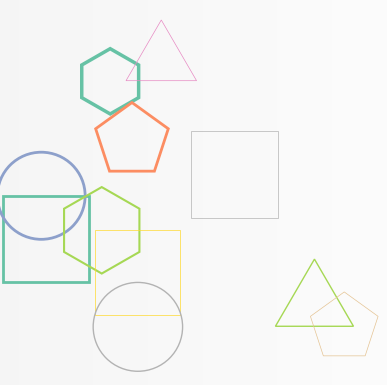[{"shape": "hexagon", "thickness": 2.5, "radius": 0.42, "center": [0.284, 0.789]}, {"shape": "square", "thickness": 2, "radius": 0.56, "center": [0.119, 0.379]}, {"shape": "pentagon", "thickness": 2, "radius": 0.49, "center": [0.341, 0.635]}, {"shape": "circle", "thickness": 2, "radius": 0.57, "center": [0.107, 0.492]}, {"shape": "triangle", "thickness": 0.5, "radius": 0.53, "center": [0.416, 0.843]}, {"shape": "triangle", "thickness": 1, "radius": 0.58, "center": [0.811, 0.211]}, {"shape": "hexagon", "thickness": 1.5, "radius": 0.56, "center": [0.263, 0.402]}, {"shape": "square", "thickness": 0.5, "radius": 0.55, "center": [0.355, 0.293]}, {"shape": "pentagon", "thickness": 0.5, "radius": 0.46, "center": [0.888, 0.15]}, {"shape": "square", "thickness": 0.5, "radius": 0.56, "center": [0.606, 0.546]}, {"shape": "circle", "thickness": 1, "radius": 0.58, "center": [0.356, 0.151]}]